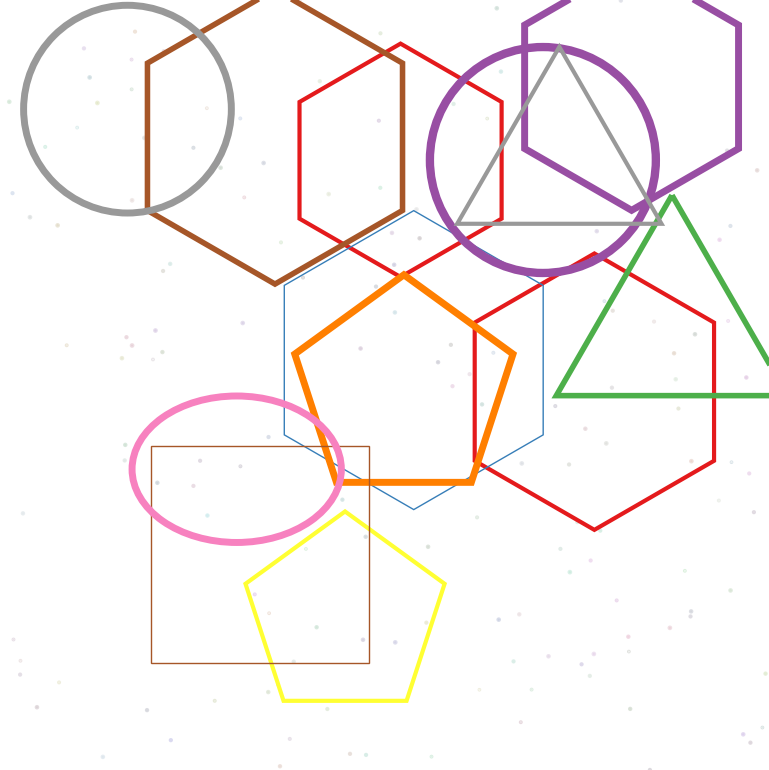[{"shape": "hexagon", "thickness": 1.5, "radius": 0.76, "center": [0.52, 0.792]}, {"shape": "hexagon", "thickness": 1.5, "radius": 0.9, "center": [0.772, 0.491]}, {"shape": "hexagon", "thickness": 0.5, "radius": 0.97, "center": [0.537, 0.532]}, {"shape": "triangle", "thickness": 2, "radius": 0.87, "center": [0.873, 0.573]}, {"shape": "circle", "thickness": 3, "radius": 0.73, "center": [0.705, 0.792]}, {"shape": "hexagon", "thickness": 2.5, "radius": 0.8, "center": [0.82, 0.887]}, {"shape": "pentagon", "thickness": 2.5, "radius": 0.74, "center": [0.525, 0.494]}, {"shape": "pentagon", "thickness": 1.5, "radius": 0.68, "center": [0.448, 0.2]}, {"shape": "hexagon", "thickness": 2, "radius": 0.96, "center": [0.357, 0.822]}, {"shape": "square", "thickness": 0.5, "radius": 0.71, "center": [0.337, 0.28]}, {"shape": "oval", "thickness": 2.5, "radius": 0.68, "center": [0.307, 0.391]}, {"shape": "circle", "thickness": 2.5, "radius": 0.67, "center": [0.166, 0.858]}, {"shape": "triangle", "thickness": 1.5, "radius": 0.77, "center": [0.726, 0.786]}]